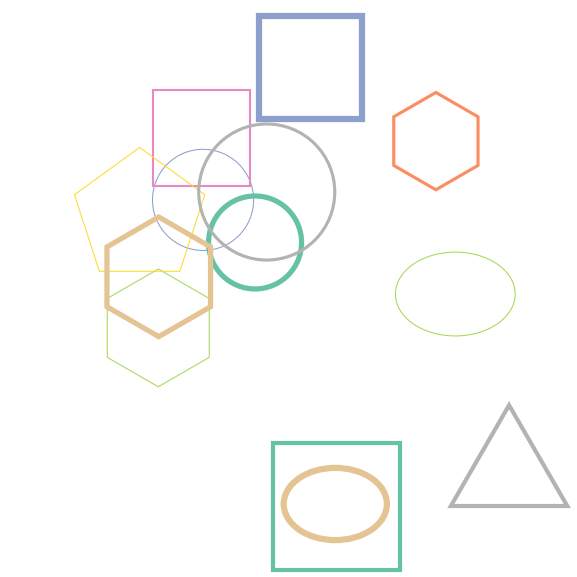[{"shape": "square", "thickness": 2, "radius": 0.55, "center": [0.582, 0.122]}, {"shape": "circle", "thickness": 2.5, "radius": 0.4, "center": [0.442, 0.579]}, {"shape": "hexagon", "thickness": 1.5, "radius": 0.42, "center": [0.755, 0.755]}, {"shape": "circle", "thickness": 0.5, "radius": 0.44, "center": [0.352, 0.653]}, {"shape": "square", "thickness": 3, "radius": 0.44, "center": [0.537, 0.882]}, {"shape": "square", "thickness": 1, "radius": 0.42, "center": [0.349, 0.76]}, {"shape": "oval", "thickness": 0.5, "radius": 0.52, "center": [0.788, 0.49]}, {"shape": "hexagon", "thickness": 0.5, "radius": 0.51, "center": [0.274, 0.431]}, {"shape": "pentagon", "thickness": 0.5, "radius": 0.59, "center": [0.242, 0.625]}, {"shape": "hexagon", "thickness": 2.5, "radius": 0.52, "center": [0.275, 0.52]}, {"shape": "oval", "thickness": 3, "radius": 0.45, "center": [0.581, 0.126]}, {"shape": "triangle", "thickness": 2, "radius": 0.58, "center": [0.882, 0.181]}, {"shape": "circle", "thickness": 1.5, "radius": 0.59, "center": [0.462, 0.667]}]